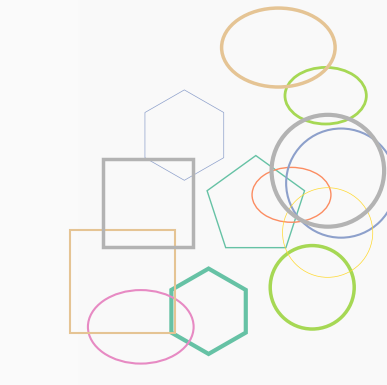[{"shape": "pentagon", "thickness": 1, "radius": 0.66, "center": [0.66, 0.464]}, {"shape": "hexagon", "thickness": 3, "radius": 0.55, "center": [0.538, 0.192]}, {"shape": "oval", "thickness": 1, "radius": 0.51, "center": [0.752, 0.494]}, {"shape": "circle", "thickness": 1.5, "radius": 0.71, "center": [0.88, 0.524]}, {"shape": "hexagon", "thickness": 0.5, "radius": 0.59, "center": [0.476, 0.649]}, {"shape": "oval", "thickness": 1.5, "radius": 0.68, "center": [0.363, 0.151]}, {"shape": "oval", "thickness": 2, "radius": 0.52, "center": [0.84, 0.751]}, {"shape": "circle", "thickness": 2.5, "radius": 0.54, "center": [0.806, 0.254]}, {"shape": "circle", "thickness": 0.5, "radius": 0.58, "center": [0.846, 0.396]}, {"shape": "square", "thickness": 1.5, "radius": 0.67, "center": [0.316, 0.269]}, {"shape": "oval", "thickness": 2.5, "radius": 0.73, "center": [0.718, 0.877]}, {"shape": "square", "thickness": 2.5, "radius": 0.58, "center": [0.382, 0.473]}, {"shape": "circle", "thickness": 3, "radius": 0.73, "center": [0.846, 0.556]}]